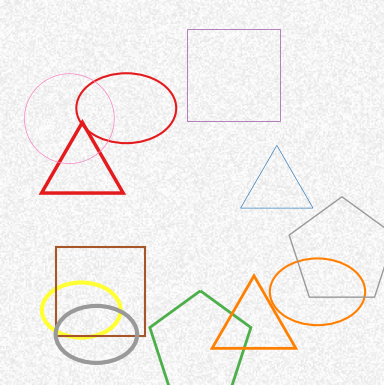[{"shape": "triangle", "thickness": 2.5, "radius": 0.61, "center": [0.214, 0.56]}, {"shape": "oval", "thickness": 1.5, "radius": 0.65, "center": [0.328, 0.719]}, {"shape": "triangle", "thickness": 0.5, "radius": 0.54, "center": [0.719, 0.514]}, {"shape": "pentagon", "thickness": 2, "radius": 0.69, "center": [0.52, 0.107]}, {"shape": "square", "thickness": 0.5, "radius": 0.6, "center": [0.606, 0.806]}, {"shape": "oval", "thickness": 1.5, "radius": 0.62, "center": [0.825, 0.242]}, {"shape": "triangle", "thickness": 2, "radius": 0.63, "center": [0.66, 0.158]}, {"shape": "oval", "thickness": 3, "radius": 0.51, "center": [0.211, 0.195]}, {"shape": "square", "thickness": 1.5, "radius": 0.58, "center": [0.262, 0.242]}, {"shape": "circle", "thickness": 0.5, "radius": 0.58, "center": [0.18, 0.692]}, {"shape": "pentagon", "thickness": 1, "radius": 0.72, "center": [0.888, 0.345]}, {"shape": "oval", "thickness": 3, "radius": 0.53, "center": [0.25, 0.131]}]